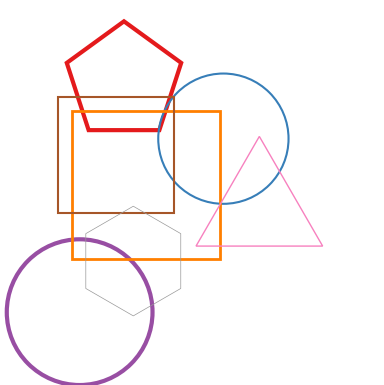[{"shape": "pentagon", "thickness": 3, "radius": 0.78, "center": [0.322, 0.788]}, {"shape": "circle", "thickness": 1.5, "radius": 0.85, "center": [0.58, 0.64]}, {"shape": "circle", "thickness": 3, "radius": 0.95, "center": [0.207, 0.189]}, {"shape": "square", "thickness": 2, "radius": 0.96, "center": [0.379, 0.519]}, {"shape": "square", "thickness": 1.5, "radius": 0.75, "center": [0.3, 0.597]}, {"shape": "triangle", "thickness": 1, "radius": 0.95, "center": [0.674, 0.456]}, {"shape": "hexagon", "thickness": 0.5, "radius": 0.71, "center": [0.346, 0.322]}]